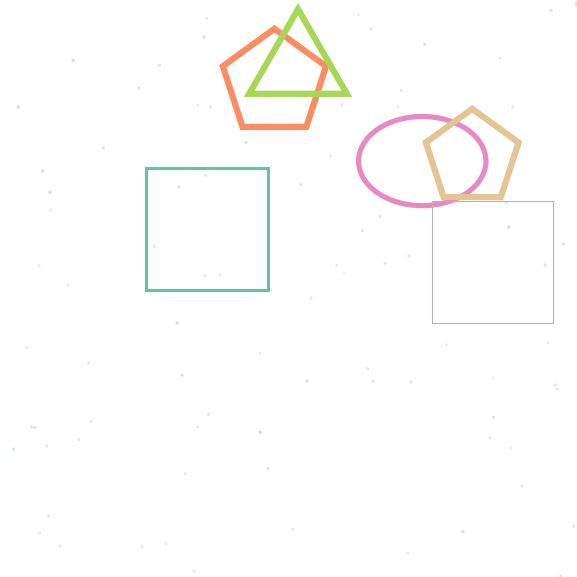[{"shape": "square", "thickness": 1.5, "radius": 0.53, "center": [0.358, 0.603]}, {"shape": "pentagon", "thickness": 3, "radius": 0.47, "center": [0.475, 0.855]}, {"shape": "oval", "thickness": 2.5, "radius": 0.55, "center": [0.731, 0.72]}, {"shape": "triangle", "thickness": 3, "radius": 0.49, "center": [0.516, 0.886]}, {"shape": "pentagon", "thickness": 3, "radius": 0.42, "center": [0.818, 0.726]}, {"shape": "square", "thickness": 0.5, "radius": 0.53, "center": [0.853, 0.545]}]